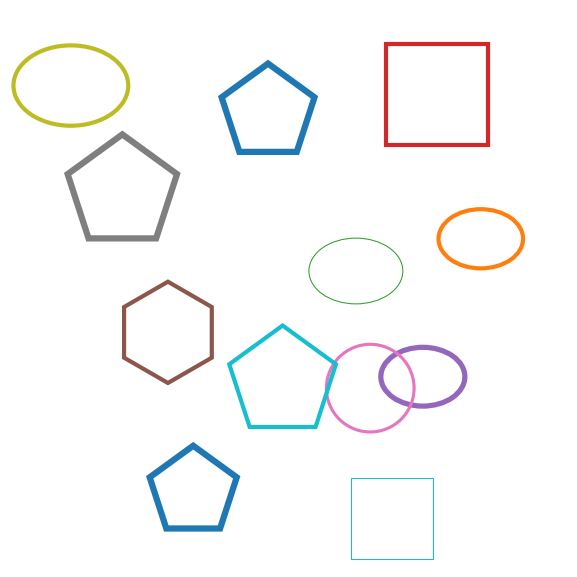[{"shape": "pentagon", "thickness": 3, "radius": 0.42, "center": [0.464, 0.805]}, {"shape": "pentagon", "thickness": 3, "radius": 0.4, "center": [0.335, 0.148]}, {"shape": "oval", "thickness": 2, "radius": 0.37, "center": [0.833, 0.586]}, {"shape": "oval", "thickness": 0.5, "radius": 0.41, "center": [0.616, 0.53]}, {"shape": "square", "thickness": 2, "radius": 0.44, "center": [0.757, 0.836]}, {"shape": "oval", "thickness": 2.5, "radius": 0.36, "center": [0.732, 0.347]}, {"shape": "hexagon", "thickness": 2, "radius": 0.44, "center": [0.291, 0.424]}, {"shape": "circle", "thickness": 1.5, "radius": 0.38, "center": [0.641, 0.327]}, {"shape": "pentagon", "thickness": 3, "radius": 0.5, "center": [0.212, 0.667]}, {"shape": "oval", "thickness": 2, "radius": 0.5, "center": [0.123, 0.851]}, {"shape": "pentagon", "thickness": 2, "radius": 0.49, "center": [0.489, 0.338]}, {"shape": "square", "thickness": 0.5, "radius": 0.35, "center": [0.679, 0.102]}]